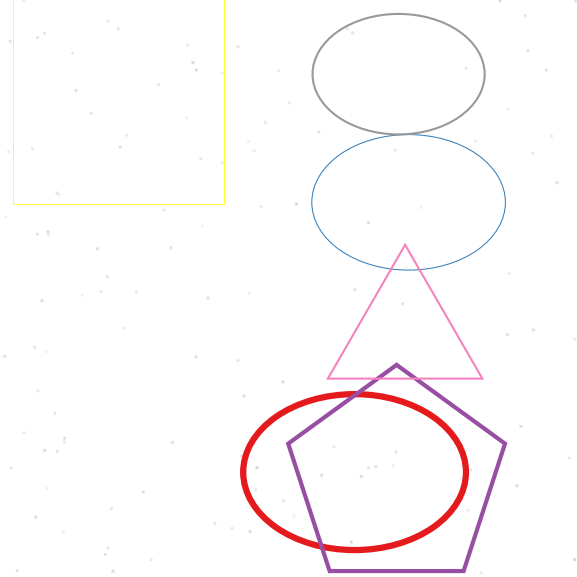[{"shape": "oval", "thickness": 3, "radius": 0.96, "center": [0.614, 0.182]}, {"shape": "oval", "thickness": 0.5, "radius": 0.84, "center": [0.708, 0.649]}, {"shape": "pentagon", "thickness": 2, "radius": 0.99, "center": [0.687, 0.17]}, {"shape": "square", "thickness": 0.5, "radius": 0.91, "center": [0.205, 0.829]}, {"shape": "triangle", "thickness": 1, "radius": 0.77, "center": [0.702, 0.421]}, {"shape": "oval", "thickness": 1, "radius": 0.75, "center": [0.69, 0.871]}]